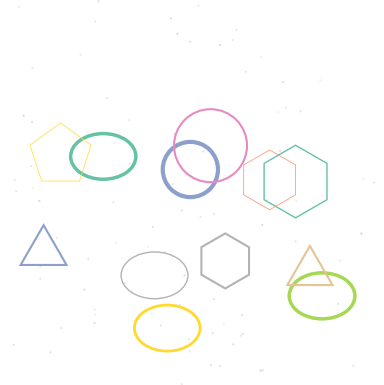[{"shape": "hexagon", "thickness": 1, "radius": 0.47, "center": [0.768, 0.528]}, {"shape": "oval", "thickness": 2.5, "radius": 0.42, "center": [0.268, 0.594]}, {"shape": "hexagon", "thickness": 0.5, "radius": 0.39, "center": [0.7, 0.533]}, {"shape": "circle", "thickness": 3, "radius": 0.36, "center": [0.494, 0.56]}, {"shape": "triangle", "thickness": 1.5, "radius": 0.34, "center": [0.113, 0.346]}, {"shape": "circle", "thickness": 1.5, "radius": 0.47, "center": [0.547, 0.622]}, {"shape": "oval", "thickness": 2.5, "radius": 0.43, "center": [0.836, 0.232]}, {"shape": "pentagon", "thickness": 0.5, "radius": 0.42, "center": [0.157, 0.597]}, {"shape": "oval", "thickness": 2, "radius": 0.43, "center": [0.434, 0.148]}, {"shape": "triangle", "thickness": 1.5, "radius": 0.34, "center": [0.805, 0.293]}, {"shape": "hexagon", "thickness": 1.5, "radius": 0.36, "center": [0.585, 0.322]}, {"shape": "oval", "thickness": 1, "radius": 0.43, "center": [0.401, 0.285]}]